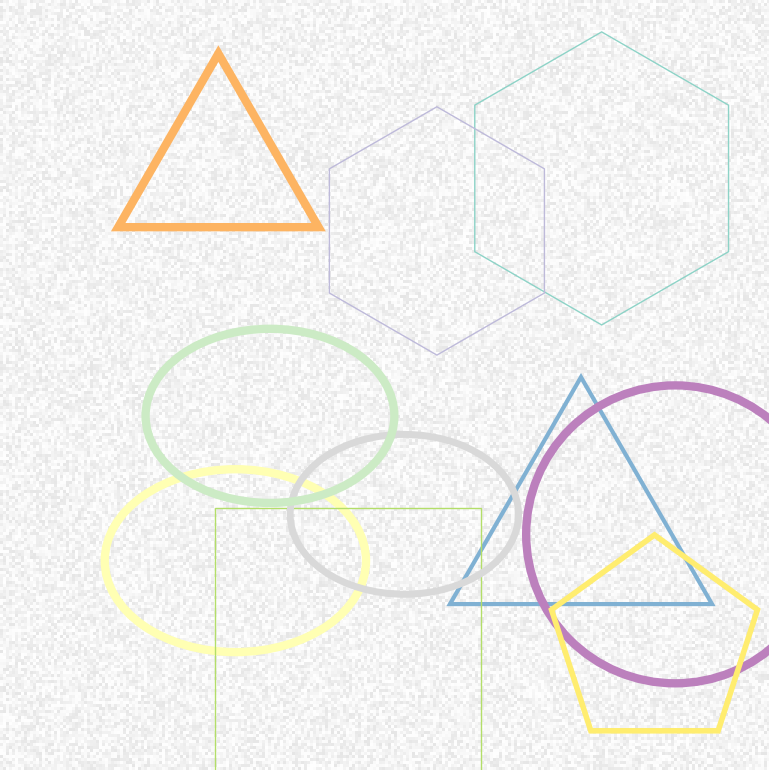[{"shape": "hexagon", "thickness": 0.5, "radius": 0.95, "center": [0.781, 0.768]}, {"shape": "oval", "thickness": 3, "radius": 0.85, "center": [0.306, 0.272]}, {"shape": "hexagon", "thickness": 0.5, "radius": 0.81, "center": [0.567, 0.7]}, {"shape": "triangle", "thickness": 1.5, "radius": 0.98, "center": [0.755, 0.314]}, {"shape": "triangle", "thickness": 3, "radius": 0.75, "center": [0.284, 0.78]}, {"shape": "square", "thickness": 0.5, "radius": 0.86, "center": [0.452, 0.167]}, {"shape": "oval", "thickness": 2.5, "radius": 0.74, "center": [0.525, 0.332]}, {"shape": "circle", "thickness": 3, "radius": 0.97, "center": [0.877, 0.306]}, {"shape": "oval", "thickness": 3, "radius": 0.81, "center": [0.351, 0.46]}, {"shape": "pentagon", "thickness": 2, "radius": 0.7, "center": [0.85, 0.165]}]